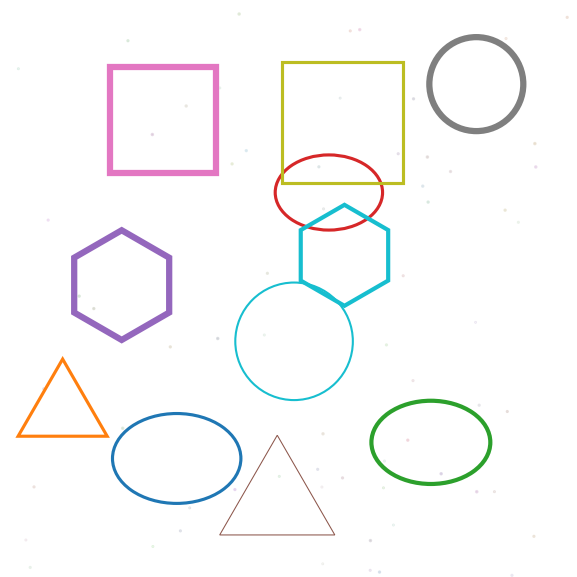[{"shape": "oval", "thickness": 1.5, "radius": 0.56, "center": [0.306, 0.205]}, {"shape": "triangle", "thickness": 1.5, "radius": 0.45, "center": [0.108, 0.288]}, {"shape": "oval", "thickness": 2, "radius": 0.51, "center": [0.746, 0.233]}, {"shape": "oval", "thickness": 1.5, "radius": 0.46, "center": [0.57, 0.666]}, {"shape": "hexagon", "thickness": 3, "radius": 0.47, "center": [0.211, 0.505]}, {"shape": "triangle", "thickness": 0.5, "radius": 0.58, "center": [0.48, 0.13]}, {"shape": "square", "thickness": 3, "radius": 0.46, "center": [0.282, 0.791]}, {"shape": "circle", "thickness": 3, "radius": 0.41, "center": [0.825, 0.853]}, {"shape": "square", "thickness": 1.5, "radius": 0.52, "center": [0.592, 0.787]}, {"shape": "hexagon", "thickness": 2, "radius": 0.44, "center": [0.596, 0.557]}, {"shape": "circle", "thickness": 1, "radius": 0.51, "center": [0.509, 0.408]}]